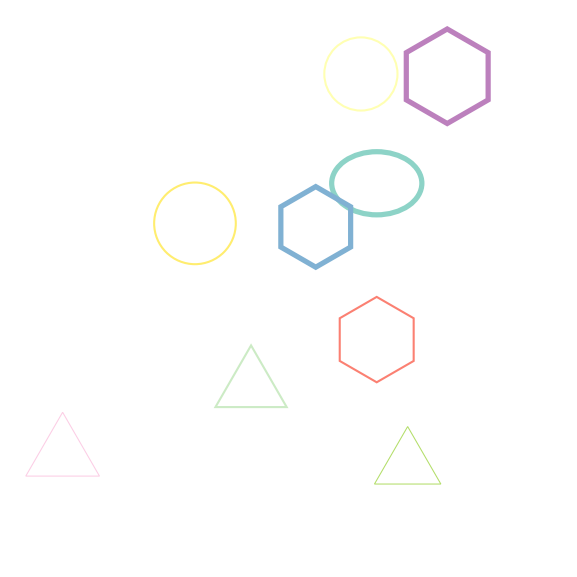[{"shape": "oval", "thickness": 2.5, "radius": 0.39, "center": [0.652, 0.682]}, {"shape": "circle", "thickness": 1, "radius": 0.32, "center": [0.625, 0.871]}, {"shape": "hexagon", "thickness": 1, "radius": 0.37, "center": [0.652, 0.411]}, {"shape": "hexagon", "thickness": 2.5, "radius": 0.35, "center": [0.547, 0.606]}, {"shape": "triangle", "thickness": 0.5, "radius": 0.33, "center": [0.706, 0.194]}, {"shape": "triangle", "thickness": 0.5, "radius": 0.37, "center": [0.108, 0.212]}, {"shape": "hexagon", "thickness": 2.5, "radius": 0.41, "center": [0.774, 0.867]}, {"shape": "triangle", "thickness": 1, "radius": 0.36, "center": [0.435, 0.33]}, {"shape": "circle", "thickness": 1, "radius": 0.35, "center": [0.338, 0.612]}]